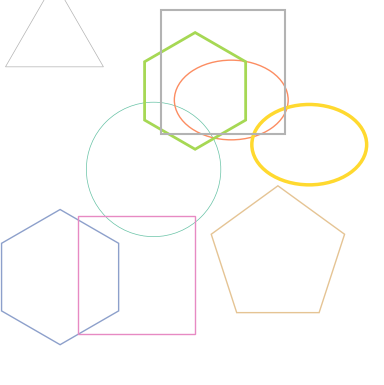[{"shape": "circle", "thickness": 0.5, "radius": 0.87, "center": [0.399, 0.56]}, {"shape": "oval", "thickness": 1, "radius": 0.74, "center": [0.601, 0.74]}, {"shape": "hexagon", "thickness": 1, "radius": 0.88, "center": [0.156, 0.28]}, {"shape": "square", "thickness": 1, "radius": 0.77, "center": [0.355, 0.286]}, {"shape": "hexagon", "thickness": 2, "radius": 0.76, "center": [0.507, 0.764]}, {"shape": "oval", "thickness": 2.5, "radius": 0.75, "center": [0.803, 0.624]}, {"shape": "pentagon", "thickness": 1, "radius": 0.91, "center": [0.722, 0.335]}, {"shape": "triangle", "thickness": 0.5, "radius": 0.73, "center": [0.141, 0.9]}, {"shape": "square", "thickness": 1.5, "radius": 0.81, "center": [0.579, 0.812]}]